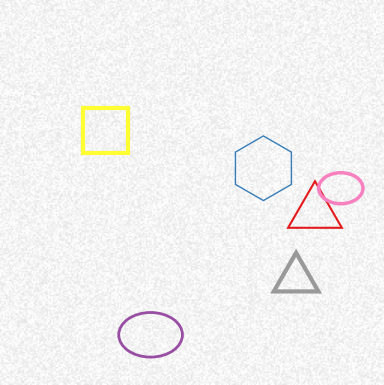[{"shape": "triangle", "thickness": 1.5, "radius": 0.4, "center": [0.818, 0.449]}, {"shape": "hexagon", "thickness": 1, "radius": 0.42, "center": [0.684, 0.563]}, {"shape": "oval", "thickness": 2, "radius": 0.41, "center": [0.391, 0.13]}, {"shape": "square", "thickness": 3, "radius": 0.3, "center": [0.275, 0.661]}, {"shape": "oval", "thickness": 2.5, "radius": 0.29, "center": [0.885, 0.511]}, {"shape": "triangle", "thickness": 3, "radius": 0.33, "center": [0.769, 0.276]}]